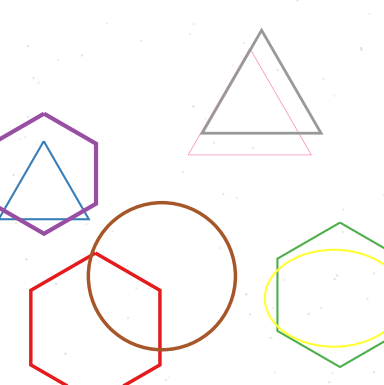[{"shape": "hexagon", "thickness": 2.5, "radius": 0.97, "center": [0.248, 0.149]}, {"shape": "triangle", "thickness": 1.5, "radius": 0.68, "center": [0.114, 0.498]}, {"shape": "hexagon", "thickness": 1.5, "radius": 0.94, "center": [0.883, 0.234]}, {"shape": "hexagon", "thickness": 3, "radius": 0.78, "center": [0.114, 0.549]}, {"shape": "oval", "thickness": 1.5, "radius": 0.9, "center": [0.868, 0.225]}, {"shape": "circle", "thickness": 2.5, "radius": 0.96, "center": [0.42, 0.283]}, {"shape": "triangle", "thickness": 0.5, "radius": 0.92, "center": [0.649, 0.69]}, {"shape": "triangle", "thickness": 2, "radius": 0.89, "center": [0.679, 0.743]}]